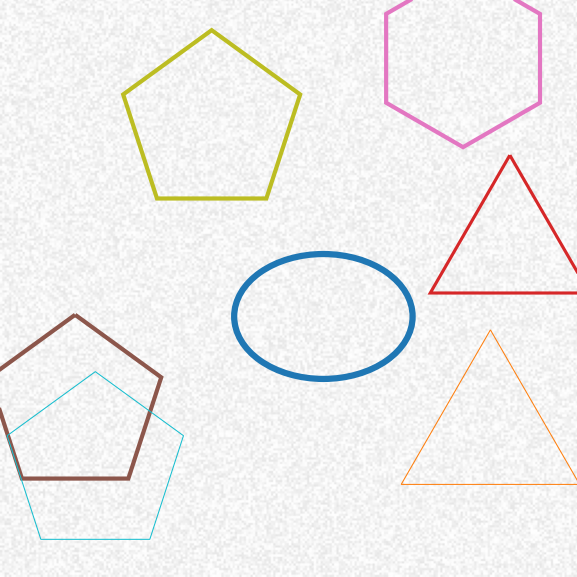[{"shape": "oval", "thickness": 3, "radius": 0.77, "center": [0.56, 0.451]}, {"shape": "triangle", "thickness": 0.5, "radius": 0.89, "center": [0.849, 0.25]}, {"shape": "triangle", "thickness": 1.5, "radius": 0.8, "center": [0.883, 0.571]}, {"shape": "pentagon", "thickness": 2, "radius": 0.78, "center": [0.13, 0.297]}, {"shape": "hexagon", "thickness": 2, "radius": 0.77, "center": [0.802, 0.898]}, {"shape": "pentagon", "thickness": 2, "radius": 0.81, "center": [0.367, 0.786]}, {"shape": "pentagon", "thickness": 0.5, "radius": 0.8, "center": [0.165, 0.195]}]